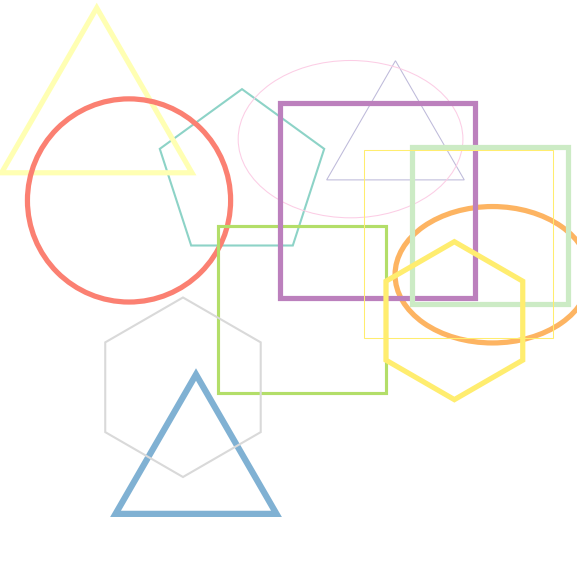[{"shape": "pentagon", "thickness": 1, "radius": 0.75, "center": [0.419, 0.695]}, {"shape": "triangle", "thickness": 2.5, "radius": 0.95, "center": [0.168, 0.795]}, {"shape": "triangle", "thickness": 0.5, "radius": 0.69, "center": [0.685, 0.756]}, {"shape": "circle", "thickness": 2.5, "radius": 0.88, "center": [0.223, 0.652]}, {"shape": "triangle", "thickness": 3, "radius": 0.8, "center": [0.339, 0.19]}, {"shape": "oval", "thickness": 2.5, "radius": 0.84, "center": [0.853, 0.523]}, {"shape": "square", "thickness": 1.5, "radius": 0.73, "center": [0.523, 0.463]}, {"shape": "oval", "thickness": 0.5, "radius": 0.97, "center": [0.607, 0.758]}, {"shape": "hexagon", "thickness": 1, "radius": 0.78, "center": [0.317, 0.329]}, {"shape": "square", "thickness": 2.5, "radius": 0.85, "center": [0.653, 0.652]}, {"shape": "square", "thickness": 2.5, "radius": 0.68, "center": [0.849, 0.608]}, {"shape": "hexagon", "thickness": 2.5, "radius": 0.68, "center": [0.787, 0.444]}, {"shape": "square", "thickness": 0.5, "radius": 0.81, "center": [0.794, 0.577]}]